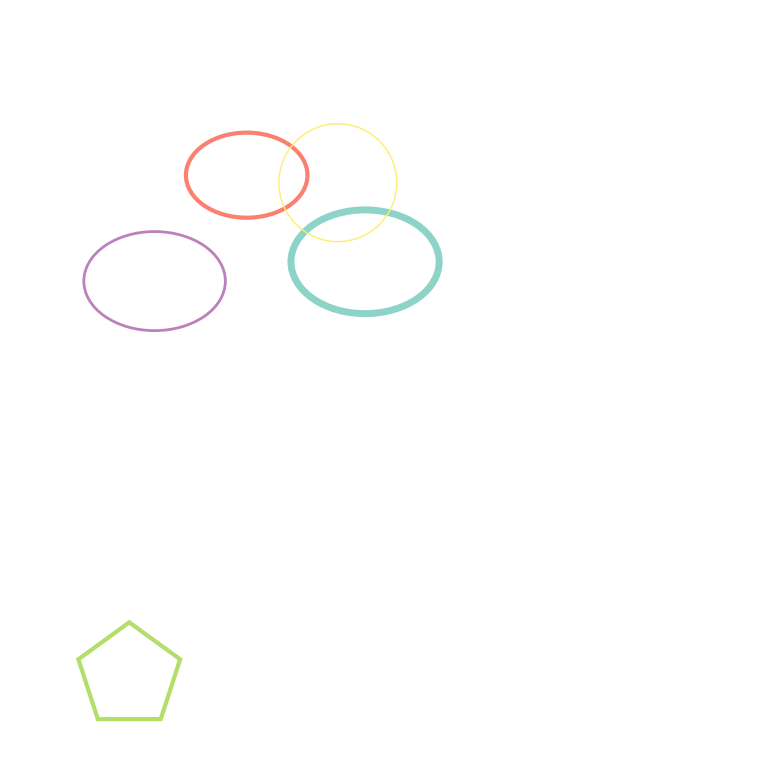[{"shape": "oval", "thickness": 2.5, "radius": 0.48, "center": [0.474, 0.66]}, {"shape": "oval", "thickness": 1.5, "radius": 0.39, "center": [0.32, 0.772]}, {"shape": "pentagon", "thickness": 1.5, "radius": 0.35, "center": [0.168, 0.122]}, {"shape": "oval", "thickness": 1, "radius": 0.46, "center": [0.201, 0.635]}, {"shape": "circle", "thickness": 0.5, "radius": 0.38, "center": [0.439, 0.763]}]